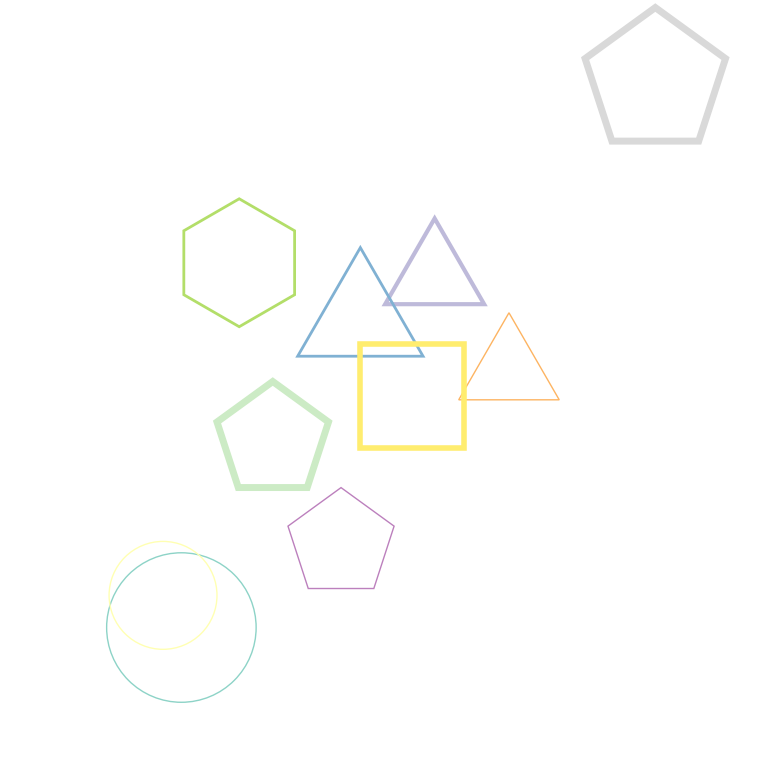[{"shape": "circle", "thickness": 0.5, "radius": 0.49, "center": [0.236, 0.185]}, {"shape": "circle", "thickness": 0.5, "radius": 0.35, "center": [0.212, 0.227]}, {"shape": "triangle", "thickness": 1.5, "radius": 0.37, "center": [0.564, 0.642]}, {"shape": "triangle", "thickness": 1, "radius": 0.47, "center": [0.468, 0.584]}, {"shape": "triangle", "thickness": 0.5, "radius": 0.38, "center": [0.661, 0.518]}, {"shape": "hexagon", "thickness": 1, "radius": 0.42, "center": [0.311, 0.659]}, {"shape": "pentagon", "thickness": 2.5, "radius": 0.48, "center": [0.851, 0.894]}, {"shape": "pentagon", "thickness": 0.5, "radius": 0.36, "center": [0.443, 0.294]}, {"shape": "pentagon", "thickness": 2.5, "radius": 0.38, "center": [0.354, 0.428]}, {"shape": "square", "thickness": 2, "radius": 0.34, "center": [0.535, 0.486]}]